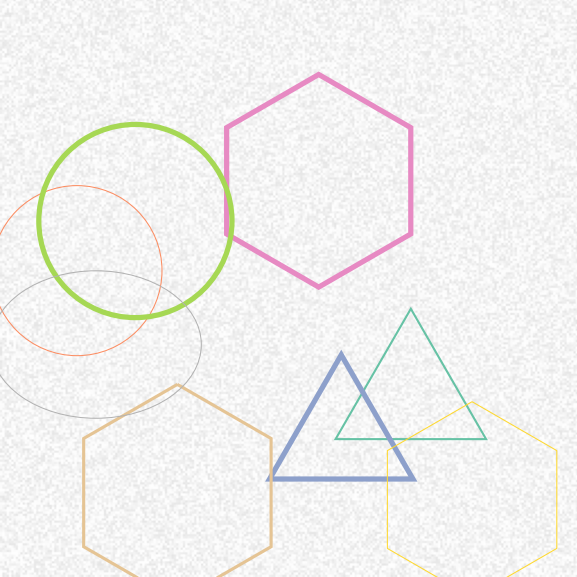[{"shape": "triangle", "thickness": 1, "radius": 0.75, "center": [0.711, 0.314]}, {"shape": "circle", "thickness": 0.5, "radius": 0.74, "center": [0.133, 0.53]}, {"shape": "triangle", "thickness": 2.5, "radius": 0.72, "center": [0.591, 0.241]}, {"shape": "hexagon", "thickness": 2.5, "radius": 0.92, "center": [0.552, 0.686]}, {"shape": "circle", "thickness": 2.5, "radius": 0.84, "center": [0.234, 0.616]}, {"shape": "hexagon", "thickness": 0.5, "radius": 0.85, "center": [0.817, 0.134]}, {"shape": "hexagon", "thickness": 1.5, "radius": 0.94, "center": [0.307, 0.146]}, {"shape": "oval", "thickness": 0.5, "radius": 0.91, "center": [0.166, 0.403]}]